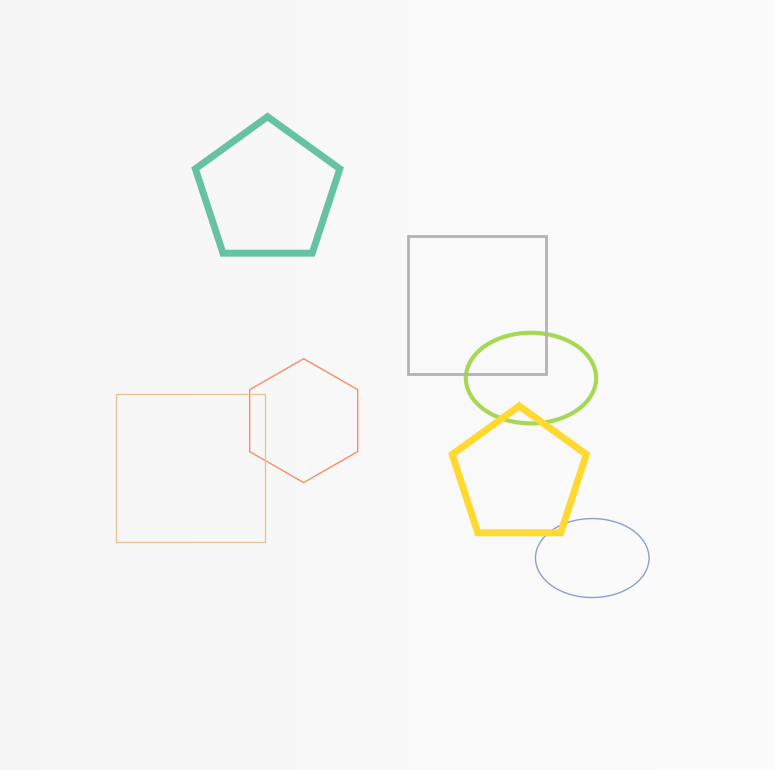[{"shape": "pentagon", "thickness": 2.5, "radius": 0.49, "center": [0.345, 0.75]}, {"shape": "hexagon", "thickness": 0.5, "radius": 0.4, "center": [0.392, 0.454]}, {"shape": "oval", "thickness": 0.5, "radius": 0.37, "center": [0.764, 0.275]}, {"shape": "oval", "thickness": 1.5, "radius": 0.42, "center": [0.685, 0.509]}, {"shape": "pentagon", "thickness": 2.5, "radius": 0.46, "center": [0.67, 0.382]}, {"shape": "square", "thickness": 0.5, "radius": 0.48, "center": [0.245, 0.392]}, {"shape": "square", "thickness": 1, "radius": 0.45, "center": [0.616, 0.604]}]